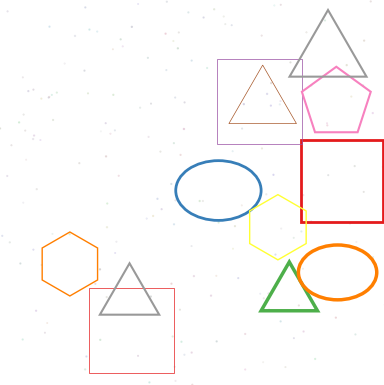[{"shape": "square", "thickness": 2, "radius": 0.53, "center": [0.889, 0.53]}, {"shape": "square", "thickness": 0.5, "radius": 0.55, "center": [0.342, 0.141]}, {"shape": "oval", "thickness": 2, "radius": 0.55, "center": [0.567, 0.505]}, {"shape": "triangle", "thickness": 2.5, "radius": 0.42, "center": [0.751, 0.235]}, {"shape": "square", "thickness": 0.5, "radius": 0.56, "center": [0.674, 0.736]}, {"shape": "oval", "thickness": 2.5, "radius": 0.51, "center": [0.877, 0.292]}, {"shape": "hexagon", "thickness": 1, "radius": 0.42, "center": [0.181, 0.314]}, {"shape": "hexagon", "thickness": 1, "radius": 0.42, "center": [0.722, 0.41]}, {"shape": "triangle", "thickness": 0.5, "radius": 0.51, "center": [0.682, 0.73]}, {"shape": "pentagon", "thickness": 1.5, "radius": 0.47, "center": [0.874, 0.733]}, {"shape": "triangle", "thickness": 1.5, "radius": 0.44, "center": [0.336, 0.227]}, {"shape": "triangle", "thickness": 1.5, "radius": 0.58, "center": [0.852, 0.859]}]